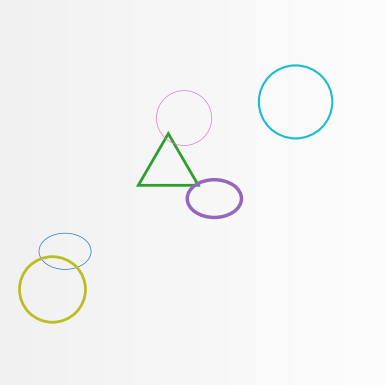[{"shape": "oval", "thickness": 0.5, "radius": 0.34, "center": [0.168, 0.347]}, {"shape": "triangle", "thickness": 2, "radius": 0.45, "center": [0.434, 0.563]}, {"shape": "oval", "thickness": 2.5, "radius": 0.35, "center": [0.553, 0.484]}, {"shape": "circle", "thickness": 0.5, "radius": 0.36, "center": [0.475, 0.693]}, {"shape": "circle", "thickness": 2, "radius": 0.43, "center": [0.135, 0.248]}, {"shape": "circle", "thickness": 1.5, "radius": 0.47, "center": [0.763, 0.735]}]